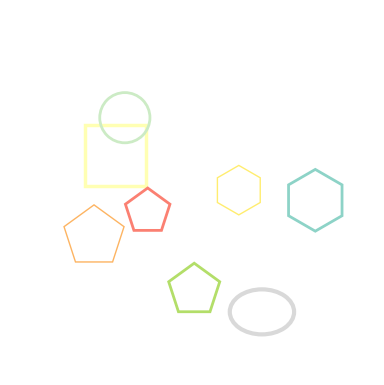[{"shape": "hexagon", "thickness": 2, "radius": 0.4, "center": [0.819, 0.48]}, {"shape": "square", "thickness": 2.5, "radius": 0.39, "center": [0.299, 0.597]}, {"shape": "pentagon", "thickness": 2, "radius": 0.3, "center": [0.384, 0.451]}, {"shape": "pentagon", "thickness": 1, "radius": 0.41, "center": [0.244, 0.386]}, {"shape": "pentagon", "thickness": 2, "radius": 0.35, "center": [0.504, 0.247]}, {"shape": "oval", "thickness": 3, "radius": 0.42, "center": [0.68, 0.19]}, {"shape": "circle", "thickness": 2, "radius": 0.33, "center": [0.324, 0.694]}, {"shape": "hexagon", "thickness": 1, "radius": 0.32, "center": [0.62, 0.506]}]